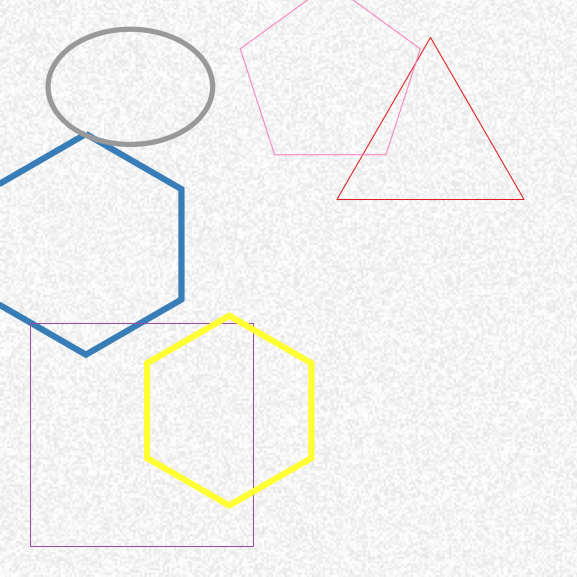[{"shape": "triangle", "thickness": 0.5, "radius": 0.94, "center": [0.745, 0.747]}, {"shape": "hexagon", "thickness": 3, "radius": 0.96, "center": [0.149, 0.576]}, {"shape": "square", "thickness": 0.5, "radius": 0.96, "center": [0.245, 0.247]}, {"shape": "hexagon", "thickness": 3, "radius": 0.82, "center": [0.397, 0.288]}, {"shape": "pentagon", "thickness": 0.5, "radius": 0.82, "center": [0.572, 0.864]}, {"shape": "oval", "thickness": 2.5, "radius": 0.71, "center": [0.226, 0.849]}]